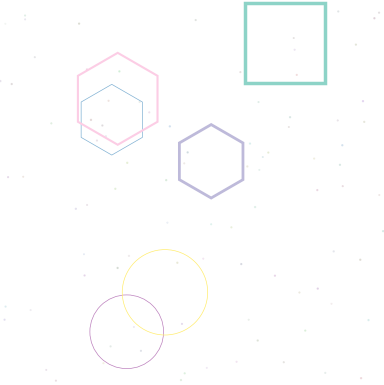[{"shape": "square", "thickness": 2.5, "radius": 0.52, "center": [0.741, 0.888]}, {"shape": "hexagon", "thickness": 2, "radius": 0.48, "center": [0.548, 0.581]}, {"shape": "hexagon", "thickness": 0.5, "radius": 0.46, "center": [0.29, 0.689]}, {"shape": "hexagon", "thickness": 1.5, "radius": 0.6, "center": [0.306, 0.743]}, {"shape": "circle", "thickness": 0.5, "radius": 0.48, "center": [0.329, 0.138]}, {"shape": "circle", "thickness": 0.5, "radius": 0.55, "center": [0.428, 0.241]}]